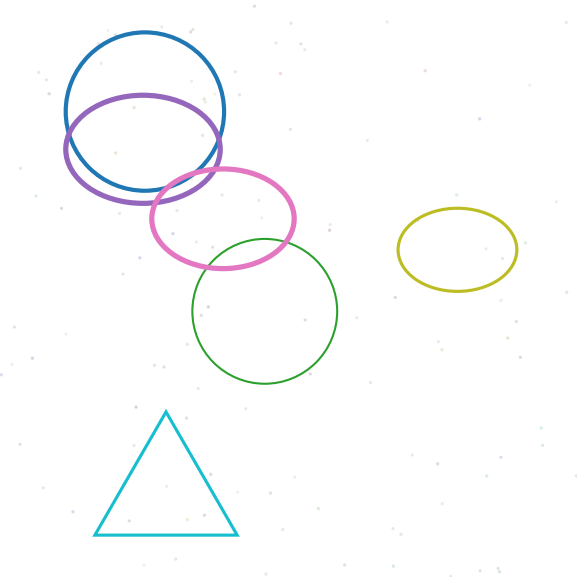[{"shape": "circle", "thickness": 2, "radius": 0.69, "center": [0.251, 0.806]}, {"shape": "circle", "thickness": 1, "radius": 0.63, "center": [0.458, 0.46]}, {"shape": "oval", "thickness": 2.5, "radius": 0.67, "center": [0.248, 0.741]}, {"shape": "oval", "thickness": 2.5, "radius": 0.62, "center": [0.386, 0.62]}, {"shape": "oval", "thickness": 1.5, "radius": 0.51, "center": [0.792, 0.567]}, {"shape": "triangle", "thickness": 1.5, "radius": 0.71, "center": [0.287, 0.144]}]